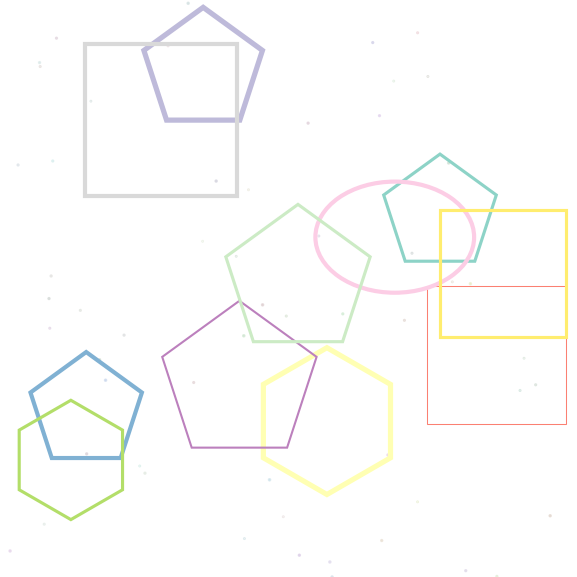[{"shape": "pentagon", "thickness": 1.5, "radius": 0.51, "center": [0.762, 0.63]}, {"shape": "hexagon", "thickness": 2.5, "radius": 0.64, "center": [0.566, 0.27]}, {"shape": "pentagon", "thickness": 2.5, "radius": 0.54, "center": [0.352, 0.878]}, {"shape": "square", "thickness": 0.5, "radius": 0.6, "center": [0.86, 0.384]}, {"shape": "pentagon", "thickness": 2, "radius": 0.51, "center": [0.149, 0.288]}, {"shape": "hexagon", "thickness": 1.5, "radius": 0.52, "center": [0.123, 0.203]}, {"shape": "oval", "thickness": 2, "radius": 0.69, "center": [0.684, 0.588]}, {"shape": "square", "thickness": 2, "radius": 0.66, "center": [0.278, 0.791]}, {"shape": "pentagon", "thickness": 1, "radius": 0.7, "center": [0.415, 0.338]}, {"shape": "pentagon", "thickness": 1.5, "radius": 0.66, "center": [0.516, 0.514]}, {"shape": "square", "thickness": 1.5, "radius": 0.55, "center": [0.871, 0.525]}]